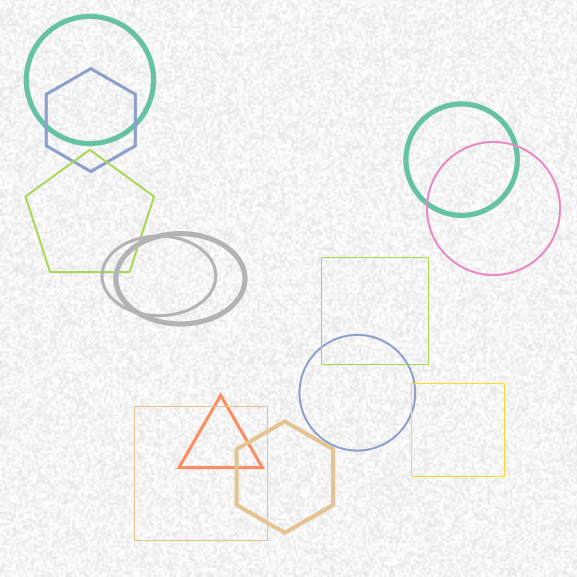[{"shape": "circle", "thickness": 2.5, "radius": 0.48, "center": [0.799, 0.723]}, {"shape": "circle", "thickness": 2.5, "radius": 0.55, "center": [0.156, 0.861]}, {"shape": "triangle", "thickness": 1.5, "radius": 0.42, "center": [0.382, 0.231]}, {"shape": "circle", "thickness": 1, "radius": 0.5, "center": [0.619, 0.319]}, {"shape": "hexagon", "thickness": 1.5, "radius": 0.45, "center": [0.157, 0.791]}, {"shape": "circle", "thickness": 1, "radius": 0.58, "center": [0.855, 0.638]}, {"shape": "pentagon", "thickness": 1, "radius": 0.59, "center": [0.155, 0.623]}, {"shape": "square", "thickness": 0.5, "radius": 0.46, "center": [0.648, 0.461]}, {"shape": "square", "thickness": 0.5, "radius": 0.4, "center": [0.792, 0.256]}, {"shape": "square", "thickness": 0.5, "radius": 0.58, "center": [0.347, 0.18]}, {"shape": "hexagon", "thickness": 2, "radius": 0.48, "center": [0.493, 0.173]}, {"shape": "oval", "thickness": 2.5, "radius": 0.56, "center": [0.312, 0.516]}, {"shape": "oval", "thickness": 1.5, "radius": 0.49, "center": [0.275, 0.521]}]